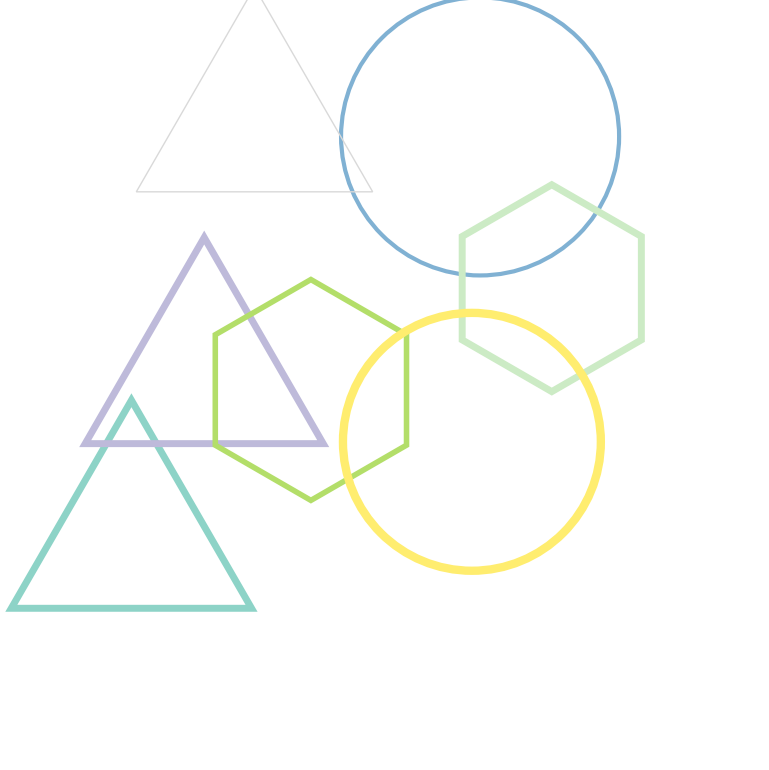[{"shape": "triangle", "thickness": 2.5, "radius": 0.9, "center": [0.171, 0.3]}, {"shape": "triangle", "thickness": 2.5, "radius": 0.89, "center": [0.265, 0.513]}, {"shape": "circle", "thickness": 1.5, "radius": 0.9, "center": [0.623, 0.823]}, {"shape": "hexagon", "thickness": 2, "radius": 0.72, "center": [0.404, 0.494]}, {"shape": "triangle", "thickness": 0.5, "radius": 0.89, "center": [0.331, 0.839]}, {"shape": "hexagon", "thickness": 2.5, "radius": 0.67, "center": [0.717, 0.626]}, {"shape": "circle", "thickness": 3, "radius": 0.84, "center": [0.613, 0.426]}]